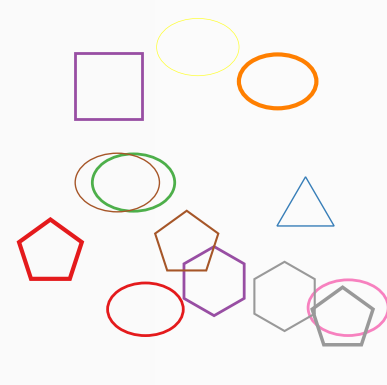[{"shape": "pentagon", "thickness": 3, "radius": 0.43, "center": [0.13, 0.345]}, {"shape": "oval", "thickness": 2, "radius": 0.49, "center": [0.375, 0.197]}, {"shape": "triangle", "thickness": 1, "radius": 0.43, "center": [0.789, 0.456]}, {"shape": "oval", "thickness": 2, "radius": 0.53, "center": [0.345, 0.526]}, {"shape": "square", "thickness": 2, "radius": 0.43, "center": [0.279, 0.777]}, {"shape": "hexagon", "thickness": 2, "radius": 0.45, "center": [0.552, 0.27]}, {"shape": "oval", "thickness": 3, "radius": 0.5, "center": [0.717, 0.789]}, {"shape": "oval", "thickness": 0.5, "radius": 0.53, "center": [0.511, 0.878]}, {"shape": "pentagon", "thickness": 1.5, "radius": 0.43, "center": [0.482, 0.367]}, {"shape": "oval", "thickness": 1, "radius": 0.54, "center": [0.303, 0.526]}, {"shape": "oval", "thickness": 2, "radius": 0.52, "center": [0.898, 0.201]}, {"shape": "pentagon", "thickness": 2.5, "radius": 0.41, "center": [0.884, 0.171]}, {"shape": "hexagon", "thickness": 1.5, "radius": 0.45, "center": [0.734, 0.23]}]